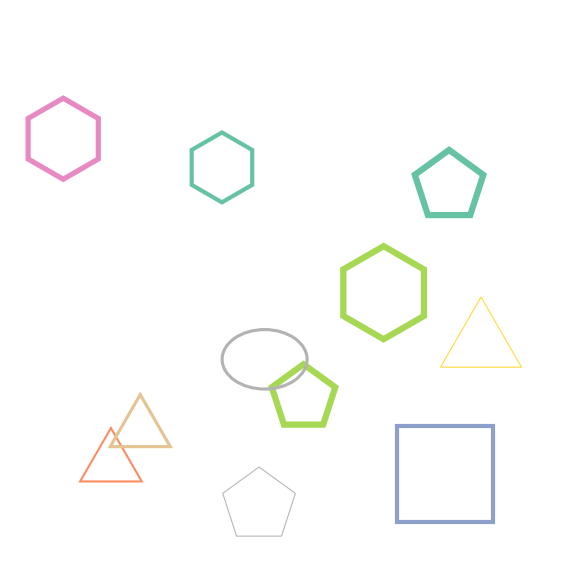[{"shape": "hexagon", "thickness": 2, "radius": 0.3, "center": [0.384, 0.709]}, {"shape": "pentagon", "thickness": 3, "radius": 0.31, "center": [0.778, 0.677]}, {"shape": "triangle", "thickness": 1, "radius": 0.31, "center": [0.192, 0.196]}, {"shape": "square", "thickness": 2, "radius": 0.42, "center": [0.771, 0.178]}, {"shape": "hexagon", "thickness": 2.5, "radius": 0.35, "center": [0.109, 0.759]}, {"shape": "hexagon", "thickness": 3, "radius": 0.4, "center": [0.664, 0.492]}, {"shape": "pentagon", "thickness": 3, "radius": 0.29, "center": [0.526, 0.311]}, {"shape": "triangle", "thickness": 0.5, "radius": 0.4, "center": [0.833, 0.404]}, {"shape": "triangle", "thickness": 1.5, "radius": 0.3, "center": [0.243, 0.256]}, {"shape": "pentagon", "thickness": 0.5, "radius": 0.33, "center": [0.449, 0.124]}, {"shape": "oval", "thickness": 1.5, "radius": 0.37, "center": [0.458, 0.377]}]